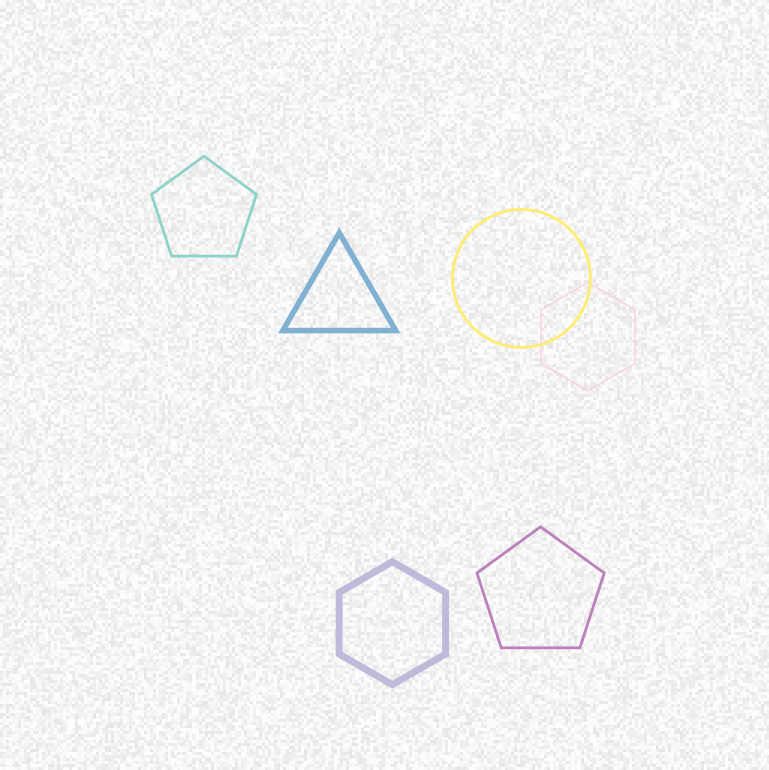[{"shape": "pentagon", "thickness": 1, "radius": 0.36, "center": [0.265, 0.725]}, {"shape": "hexagon", "thickness": 2.5, "radius": 0.4, "center": [0.51, 0.191]}, {"shape": "triangle", "thickness": 2, "radius": 0.42, "center": [0.441, 0.613]}, {"shape": "hexagon", "thickness": 0.5, "radius": 0.35, "center": [0.764, 0.563]}, {"shape": "pentagon", "thickness": 1, "radius": 0.43, "center": [0.702, 0.229]}, {"shape": "circle", "thickness": 1, "radius": 0.45, "center": [0.677, 0.638]}]